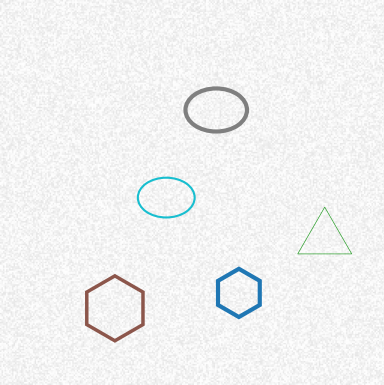[{"shape": "hexagon", "thickness": 3, "radius": 0.31, "center": [0.62, 0.239]}, {"shape": "triangle", "thickness": 0.5, "radius": 0.4, "center": [0.843, 0.381]}, {"shape": "hexagon", "thickness": 2.5, "radius": 0.42, "center": [0.298, 0.199]}, {"shape": "oval", "thickness": 3, "radius": 0.4, "center": [0.562, 0.714]}, {"shape": "oval", "thickness": 1.5, "radius": 0.37, "center": [0.432, 0.487]}]